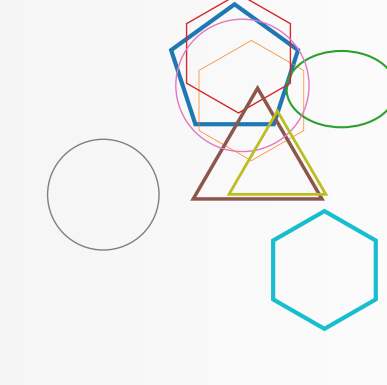[{"shape": "pentagon", "thickness": 3, "radius": 0.86, "center": [0.605, 0.817]}, {"shape": "hexagon", "thickness": 0.5, "radius": 0.78, "center": [0.649, 0.739]}, {"shape": "oval", "thickness": 1.5, "radius": 0.71, "center": [0.881, 0.769]}, {"shape": "hexagon", "thickness": 1, "radius": 0.77, "center": [0.615, 0.861]}, {"shape": "triangle", "thickness": 2.5, "radius": 0.96, "center": [0.665, 0.579]}, {"shape": "circle", "thickness": 1, "radius": 0.86, "center": [0.626, 0.778]}, {"shape": "circle", "thickness": 1, "radius": 0.72, "center": [0.267, 0.494]}, {"shape": "triangle", "thickness": 2, "radius": 0.72, "center": [0.716, 0.567]}, {"shape": "hexagon", "thickness": 3, "radius": 0.76, "center": [0.837, 0.299]}]